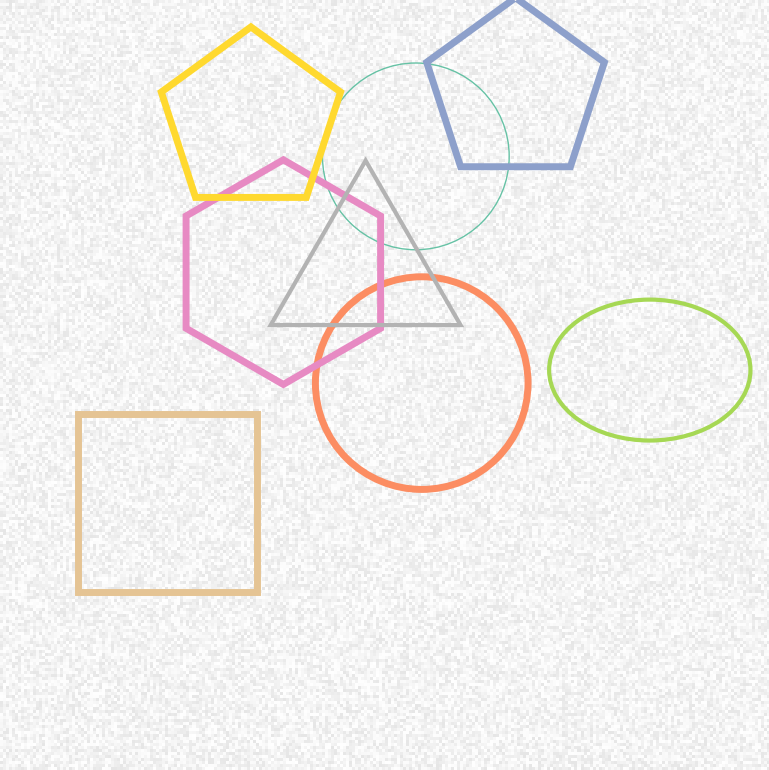[{"shape": "circle", "thickness": 0.5, "radius": 0.61, "center": [0.54, 0.797]}, {"shape": "circle", "thickness": 2.5, "radius": 0.69, "center": [0.548, 0.502]}, {"shape": "pentagon", "thickness": 2.5, "radius": 0.61, "center": [0.669, 0.882]}, {"shape": "hexagon", "thickness": 2.5, "radius": 0.73, "center": [0.368, 0.647]}, {"shape": "oval", "thickness": 1.5, "radius": 0.65, "center": [0.844, 0.519]}, {"shape": "pentagon", "thickness": 2.5, "radius": 0.61, "center": [0.326, 0.843]}, {"shape": "square", "thickness": 2.5, "radius": 0.58, "center": [0.218, 0.347]}, {"shape": "triangle", "thickness": 1.5, "radius": 0.71, "center": [0.475, 0.649]}]